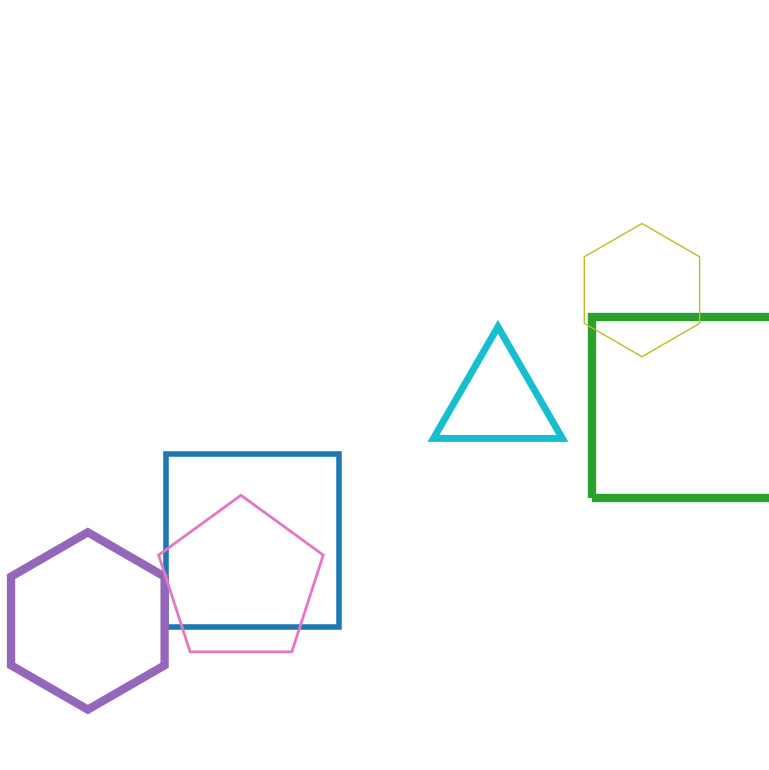[{"shape": "square", "thickness": 2, "radius": 0.56, "center": [0.328, 0.298]}, {"shape": "square", "thickness": 3, "radius": 0.59, "center": [0.886, 0.47]}, {"shape": "hexagon", "thickness": 3, "radius": 0.58, "center": [0.114, 0.194]}, {"shape": "pentagon", "thickness": 1, "radius": 0.56, "center": [0.313, 0.244]}, {"shape": "hexagon", "thickness": 0.5, "radius": 0.43, "center": [0.834, 0.623]}, {"shape": "triangle", "thickness": 2.5, "radius": 0.48, "center": [0.647, 0.479]}]